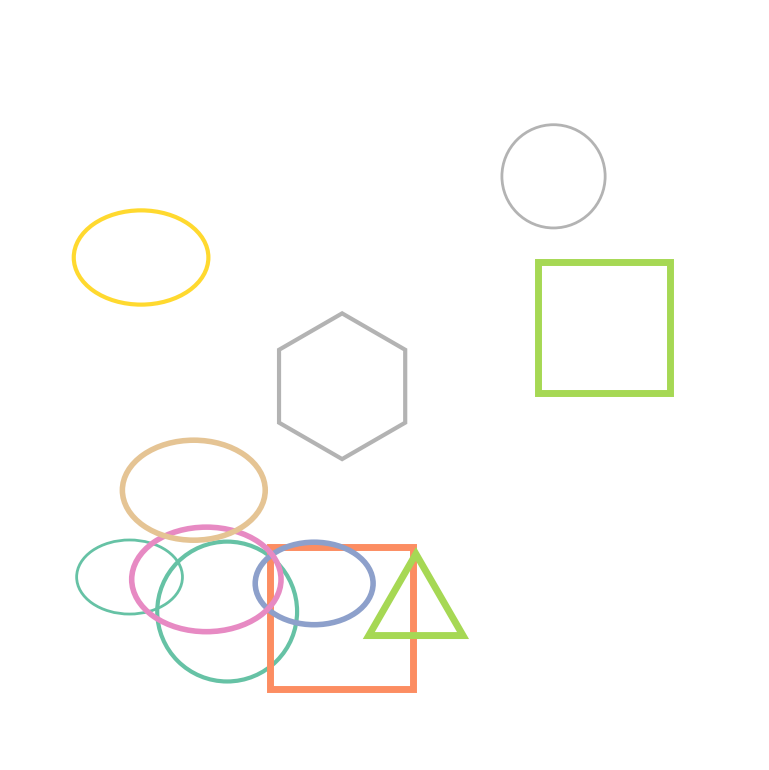[{"shape": "oval", "thickness": 1, "radius": 0.34, "center": [0.168, 0.251]}, {"shape": "circle", "thickness": 1.5, "radius": 0.45, "center": [0.295, 0.206]}, {"shape": "square", "thickness": 2.5, "radius": 0.46, "center": [0.444, 0.197]}, {"shape": "oval", "thickness": 2, "radius": 0.38, "center": [0.408, 0.242]}, {"shape": "oval", "thickness": 2, "radius": 0.48, "center": [0.268, 0.248]}, {"shape": "triangle", "thickness": 2.5, "radius": 0.35, "center": [0.54, 0.21]}, {"shape": "square", "thickness": 2.5, "radius": 0.43, "center": [0.785, 0.575]}, {"shape": "oval", "thickness": 1.5, "radius": 0.44, "center": [0.183, 0.666]}, {"shape": "oval", "thickness": 2, "radius": 0.46, "center": [0.252, 0.363]}, {"shape": "hexagon", "thickness": 1.5, "radius": 0.47, "center": [0.444, 0.498]}, {"shape": "circle", "thickness": 1, "radius": 0.34, "center": [0.719, 0.771]}]